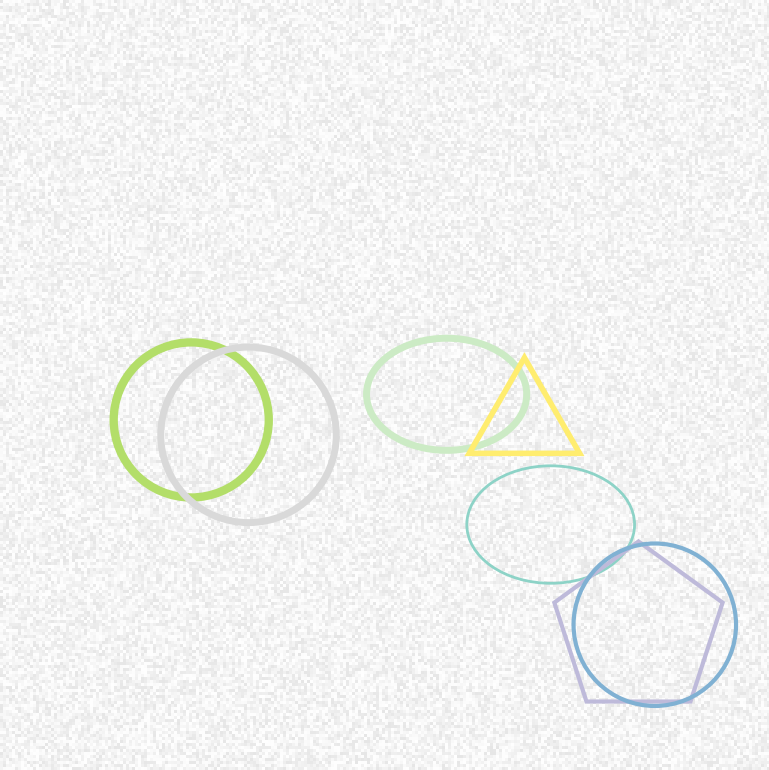[{"shape": "oval", "thickness": 1, "radius": 0.54, "center": [0.715, 0.319]}, {"shape": "pentagon", "thickness": 1.5, "radius": 0.57, "center": [0.829, 0.182]}, {"shape": "circle", "thickness": 1.5, "radius": 0.53, "center": [0.85, 0.189]}, {"shape": "circle", "thickness": 3, "radius": 0.5, "center": [0.248, 0.455]}, {"shape": "circle", "thickness": 2.5, "radius": 0.57, "center": [0.323, 0.435]}, {"shape": "oval", "thickness": 2.5, "radius": 0.52, "center": [0.58, 0.488]}, {"shape": "triangle", "thickness": 2, "radius": 0.41, "center": [0.681, 0.453]}]